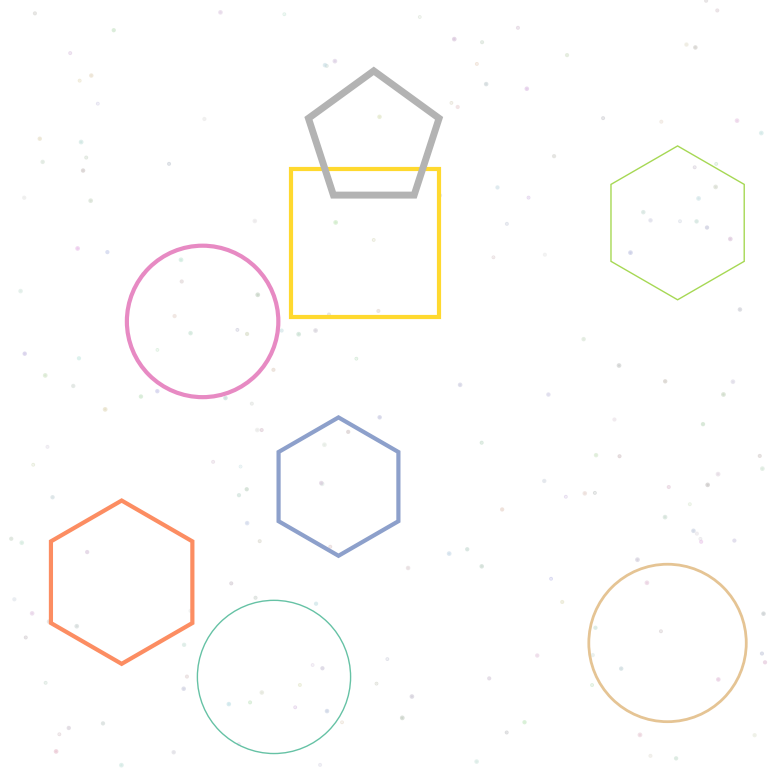[{"shape": "circle", "thickness": 0.5, "radius": 0.5, "center": [0.356, 0.121]}, {"shape": "hexagon", "thickness": 1.5, "radius": 0.53, "center": [0.158, 0.244]}, {"shape": "hexagon", "thickness": 1.5, "radius": 0.45, "center": [0.44, 0.368]}, {"shape": "circle", "thickness": 1.5, "radius": 0.49, "center": [0.263, 0.583]}, {"shape": "hexagon", "thickness": 0.5, "radius": 0.5, "center": [0.88, 0.711]}, {"shape": "square", "thickness": 1.5, "radius": 0.48, "center": [0.475, 0.684]}, {"shape": "circle", "thickness": 1, "radius": 0.51, "center": [0.867, 0.165]}, {"shape": "pentagon", "thickness": 2.5, "radius": 0.45, "center": [0.485, 0.819]}]